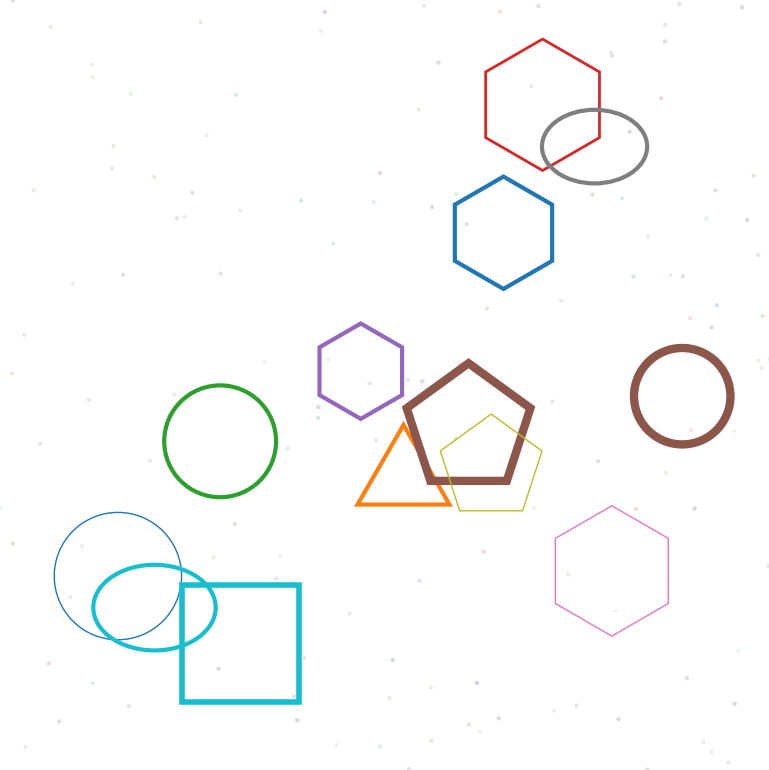[{"shape": "circle", "thickness": 0.5, "radius": 0.41, "center": [0.153, 0.252]}, {"shape": "hexagon", "thickness": 1.5, "radius": 0.36, "center": [0.654, 0.698]}, {"shape": "triangle", "thickness": 1.5, "radius": 0.34, "center": [0.524, 0.379]}, {"shape": "circle", "thickness": 1.5, "radius": 0.36, "center": [0.286, 0.427]}, {"shape": "hexagon", "thickness": 1, "radius": 0.43, "center": [0.705, 0.864]}, {"shape": "hexagon", "thickness": 1.5, "radius": 0.31, "center": [0.469, 0.518]}, {"shape": "pentagon", "thickness": 3, "radius": 0.42, "center": [0.609, 0.444]}, {"shape": "circle", "thickness": 3, "radius": 0.31, "center": [0.886, 0.485]}, {"shape": "hexagon", "thickness": 0.5, "radius": 0.42, "center": [0.795, 0.259]}, {"shape": "oval", "thickness": 1.5, "radius": 0.34, "center": [0.772, 0.81]}, {"shape": "pentagon", "thickness": 0.5, "radius": 0.35, "center": [0.638, 0.393]}, {"shape": "square", "thickness": 2, "radius": 0.38, "center": [0.312, 0.165]}, {"shape": "oval", "thickness": 1.5, "radius": 0.4, "center": [0.201, 0.211]}]